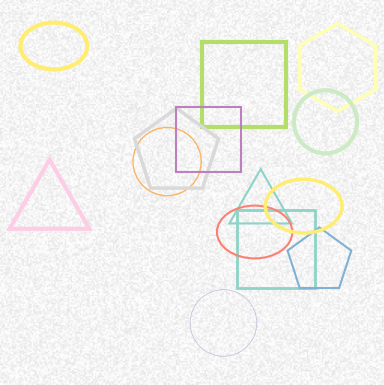[{"shape": "square", "thickness": 2, "radius": 0.51, "center": [0.717, 0.354]}, {"shape": "triangle", "thickness": 1.5, "radius": 0.47, "center": [0.677, 0.467]}, {"shape": "hexagon", "thickness": 2.5, "radius": 0.57, "center": [0.877, 0.825]}, {"shape": "circle", "thickness": 0.5, "radius": 0.43, "center": [0.58, 0.161]}, {"shape": "oval", "thickness": 1.5, "radius": 0.49, "center": [0.661, 0.397]}, {"shape": "pentagon", "thickness": 1.5, "radius": 0.43, "center": [0.83, 0.322]}, {"shape": "circle", "thickness": 1, "radius": 0.44, "center": [0.434, 0.58]}, {"shape": "square", "thickness": 3, "radius": 0.55, "center": [0.634, 0.781]}, {"shape": "triangle", "thickness": 3, "radius": 0.6, "center": [0.129, 0.466]}, {"shape": "pentagon", "thickness": 2.5, "radius": 0.57, "center": [0.458, 0.604]}, {"shape": "square", "thickness": 1.5, "radius": 0.42, "center": [0.541, 0.637]}, {"shape": "circle", "thickness": 3, "radius": 0.41, "center": [0.845, 0.684]}, {"shape": "oval", "thickness": 2.5, "radius": 0.5, "center": [0.789, 0.465]}, {"shape": "oval", "thickness": 3, "radius": 0.43, "center": [0.14, 0.881]}]